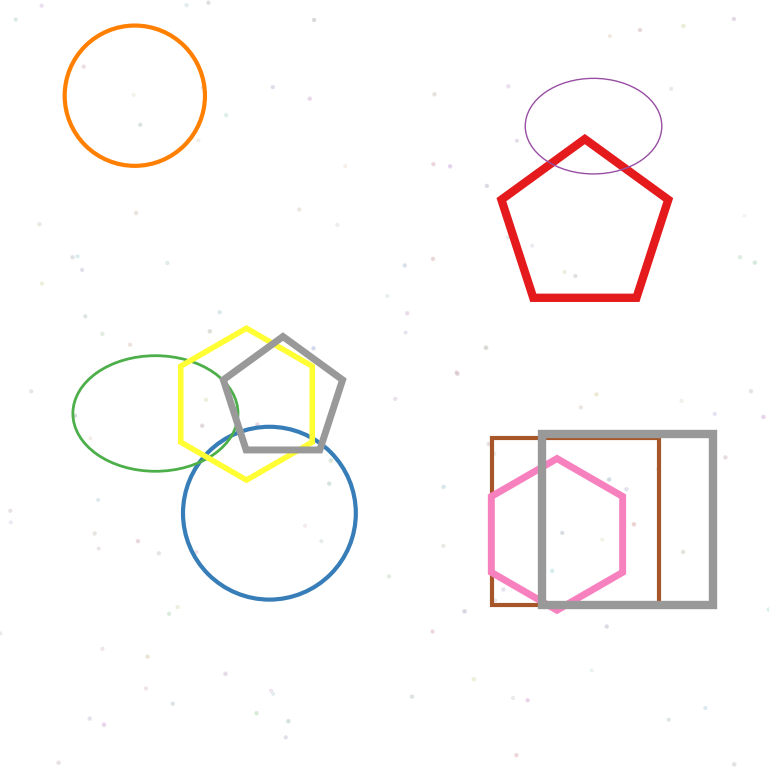[{"shape": "pentagon", "thickness": 3, "radius": 0.57, "center": [0.76, 0.705]}, {"shape": "circle", "thickness": 1.5, "radius": 0.56, "center": [0.35, 0.334]}, {"shape": "oval", "thickness": 1, "radius": 0.54, "center": [0.202, 0.463]}, {"shape": "oval", "thickness": 0.5, "radius": 0.44, "center": [0.771, 0.836]}, {"shape": "circle", "thickness": 1.5, "radius": 0.46, "center": [0.175, 0.876]}, {"shape": "hexagon", "thickness": 2, "radius": 0.49, "center": [0.32, 0.475]}, {"shape": "square", "thickness": 1.5, "radius": 0.54, "center": [0.748, 0.322]}, {"shape": "hexagon", "thickness": 2.5, "radius": 0.49, "center": [0.723, 0.306]}, {"shape": "square", "thickness": 3, "radius": 0.56, "center": [0.814, 0.325]}, {"shape": "pentagon", "thickness": 2.5, "radius": 0.41, "center": [0.367, 0.482]}]